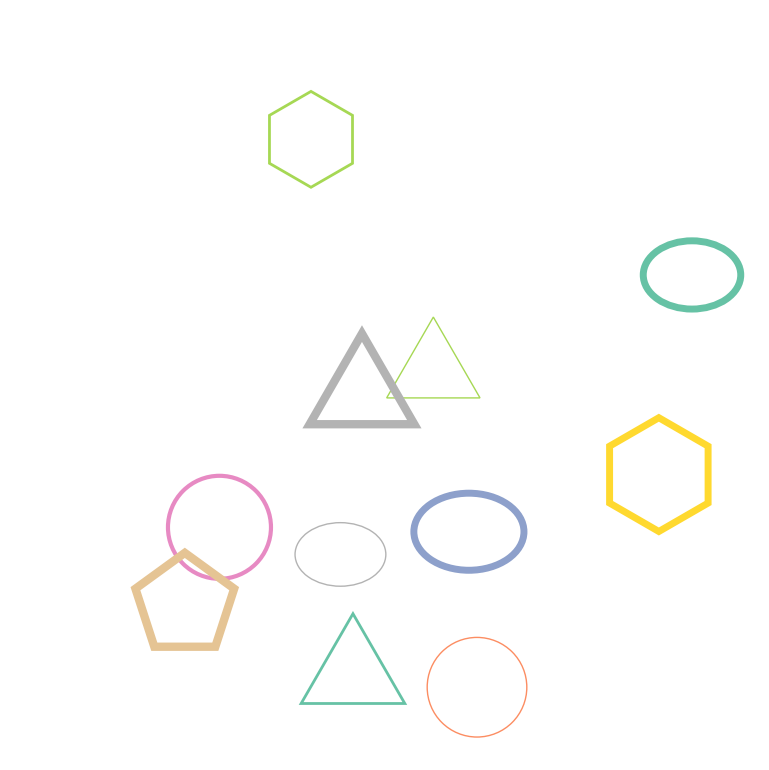[{"shape": "oval", "thickness": 2.5, "radius": 0.32, "center": [0.899, 0.643]}, {"shape": "triangle", "thickness": 1, "radius": 0.39, "center": [0.458, 0.125]}, {"shape": "circle", "thickness": 0.5, "radius": 0.32, "center": [0.619, 0.108]}, {"shape": "oval", "thickness": 2.5, "radius": 0.36, "center": [0.609, 0.309]}, {"shape": "circle", "thickness": 1.5, "radius": 0.33, "center": [0.285, 0.315]}, {"shape": "hexagon", "thickness": 1, "radius": 0.31, "center": [0.404, 0.819]}, {"shape": "triangle", "thickness": 0.5, "radius": 0.35, "center": [0.563, 0.518]}, {"shape": "hexagon", "thickness": 2.5, "radius": 0.37, "center": [0.856, 0.384]}, {"shape": "pentagon", "thickness": 3, "radius": 0.34, "center": [0.24, 0.215]}, {"shape": "oval", "thickness": 0.5, "radius": 0.29, "center": [0.442, 0.28]}, {"shape": "triangle", "thickness": 3, "radius": 0.39, "center": [0.47, 0.488]}]